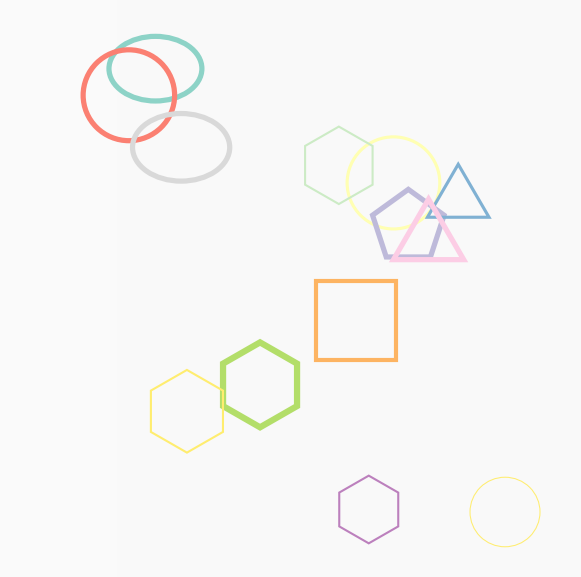[{"shape": "oval", "thickness": 2.5, "radius": 0.4, "center": [0.267, 0.88]}, {"shape": "circle", "thickness": 1.5, "radius": 0.4, "center": [0.677, 0.682]}, {"shape": "pentagon", "thickness": 2.5, "radius": 0.32, "center": [0.703, 0.607]}, {"shape": "circle", "thickness": 2.5, "radius": 0.39, "center": [0.222, 0.834]}, {"shape": "triangle", "thickness": 1.5, "radius": 0.31, "center": [0.788, 0.654]}, {"shape": "square", "thickness": 2, "radius": 0.34, "center": [0.613, 0.444]}, {"shape": "hexagon", "thickness": 3, "radius": 0.37, "center": [0.447, 0.333]}, {"shape": "triangle", "thickness": 2.5, "radius": 0.35, "center": [0.737, 0.584]}, {"shape": "oval", "thickness": 2.5, "radius": 0.42, "center": [0.312, 0.744]}, {"shape": "hexagon", "thickness": 1, "radius": 0.29, "center": [0.634, 0.117]}, {"shape": "hexagon", "thickness": 1, "radius": 0.34, "center": [0.583, 0.713]}, {"shape": "hexagon", "thickness": 1, "radius": 0.36, "center": [0.322, 0.287]}, {"shape": "circle", "thickness": 0.5, "radius": 0.3, "center": [0.869, 0.113]}]